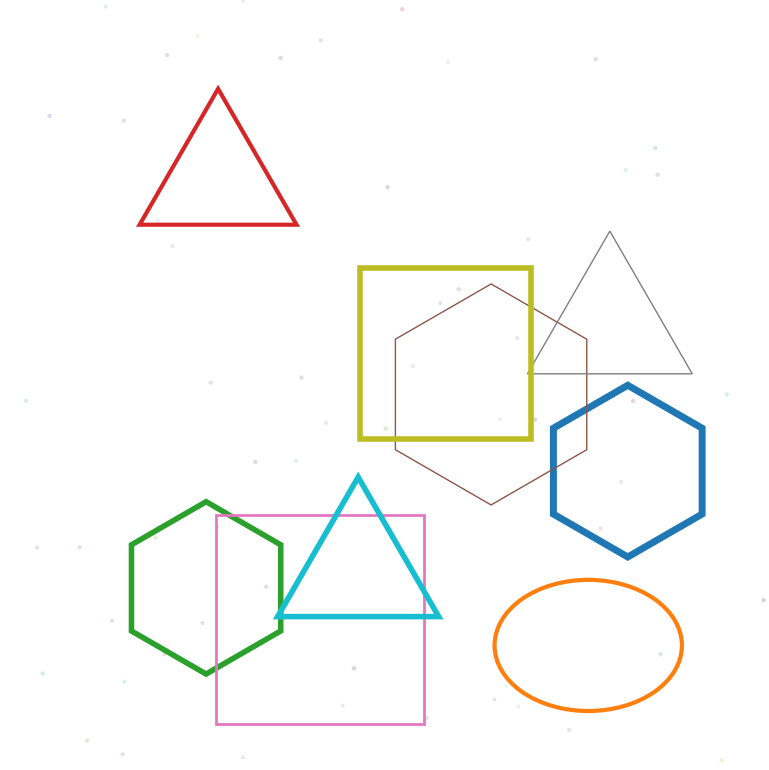[{"shape": "hexagon", "thickness": 2.5, "radius": 0.56, "center": [0.815, 0.388]}, {"shape": "oval", "thickness": 1.5, "radius": 0.61, "center": [0.764, 0.162]}, {"shape": "hexagon", "thickness": 2, "radius": 0.56, "center": [0.268, 0.237]}, {"shape": "triangle", "thickness": 1.5, "radius": 0.59, "center": [0.283, 0.767]}, {"shape": "hexagon", "thickness": 0.5, "radius": 0.72, "center": [0.638, 0.488]}, {"shape": "square", "thickness": 1, "radius": 0.68, "center": [0.415, 0.195]}, {"shape": "triangle", "thickness": 0.5, "radius": 0.62, "center": [0.792, 0.576]}, {"shape": "square", "thickness": 2, "radius": 0.55, "center": [0.579, 0.541]}, {"shape": "triangle", "thickness": 2, "radius": 0.6, "center": [0.465, 0.26]}]